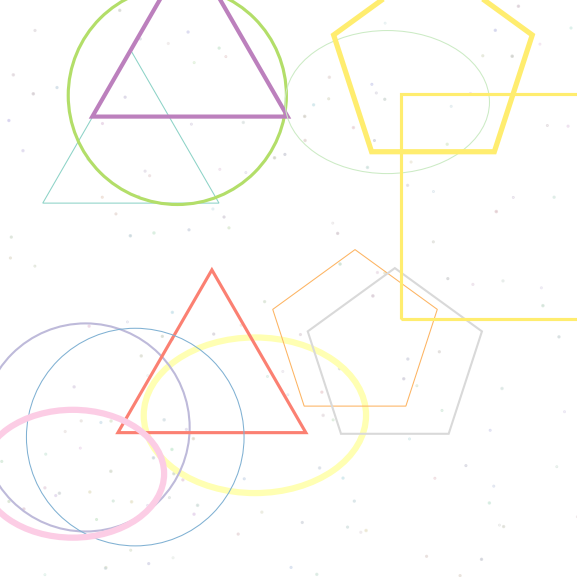[{"shape": "triangle", "thickness": 0.5, "radius": 0.88, "center": [0.227, 0.736]}, {"shape": "oval", "thickness": 3, "radius": 0.96, "center": [0.441, 0.28]}, {"shape": "circle", "thickness": 1, "radius": 0.9, "center": [0.148, 0.259]}, {"shape": "triangle", "thickness": 1.5, "radius": 0.94, "center": [0.367, 0.344]}, {"shape": "circle", "thickness": 0.5, "radius": 0.94, "center": [0.234, 0.242]}, {"shape": "pentagon", "thickness": 0.5, "radius": 0.75, "center": [0.615, 0.417]}, {"shape": "circle", "thickness": 1.5, "radius": 0.94, "center": [0.307, 0.834]}, {"shape": "oval", "thickness": 3, "radius": 0.79, "center": [0.126, 0.179]}, {"shape": "pentagon", "thickness": 1, "radius": 0.79, "center": [0.684, 0.376]}, {"shape": "triangle", "thickness": 2, "radius": 0.98, "center": [0.329, 0.895]}, {"shape": "oval", "thickness": 0.5, "radius": 0.88, "center": [0.671, 0.822]}, {"shape": "pentagon", "thickness": 2.5, "radius": 0.9, "center": [0.75, 0.883]}, {"shape": "square", "thickness": 1.5, "radius": 0.97, "center": [0.889, 0.641]}]